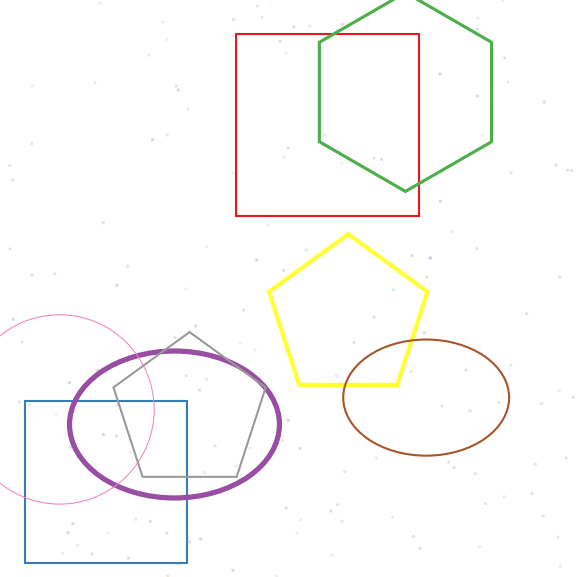[{"shape": "square", "thickness": 1, "radius": 0.79, "center": [0.567, 0.782]}, {"shape": "square", "thickness": 1, "radius": 0.7, "center": [0.183, 0.164]}, {"shape": "hexagon", "thickness": 1.5, "radius": 0.86, "center": [0.702, 0.84]}, {"shape": "oval", "thickness": 2.5, "radius": 0.91, "center": [0.302, 0.264]}, {"shape": "pentagon", "thickness": 2, "radius": 0.72, "center": [0.603, 0.449]}, {"shape": "oval", "thickness": 1, "radius": 0.72, "center": [0.738, 0.311]}, {"shape": "circle", "thickness": 0.5, "radius": 0.82, "center": [0.103, 0.29]}, {"shape": "pentagon", "thickness": 1, "radius": 0.69, "center": [0.328, 0.286]}]